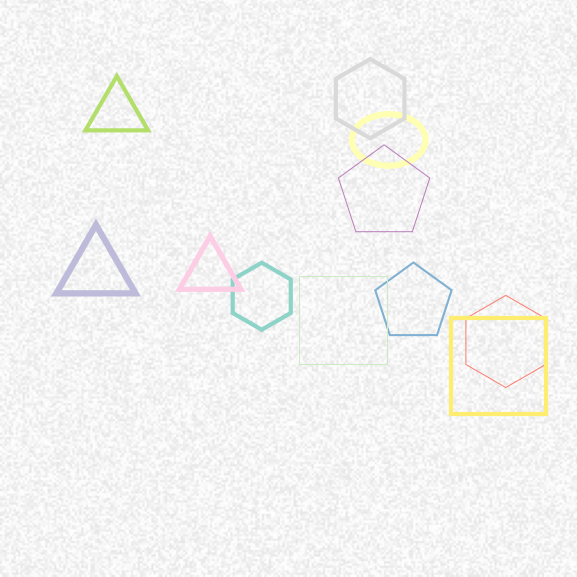[{"shape": "hexagon", "thickness": 2, "radius": 0.29, "center": [0.453, 0.486]}, {"shape": "oval", "thickness": 3, "radius": 0.32, "center": [0.673, 0.757]}, {"shape": "triangle", "thickness": 3, "radius": 0.4, "center": [0.166, 0.531]}, {"shape": "hexagon", "thickness": 0.5, "radius": 0.4, "center": [0.876, 0.408]}, {"shape": "pentagon", "thickness": 1, "radius": 0.35, "center": [0.716, 0.475]}, {"shape": "triangle", "thickness": 2, "radius": 0.31, "center": [0.202, 0.805]}, {"shape": "triangle", "thickness": 2.5, "radius": 0.31, "center": [0.364, 0.529]}, {"shape": "hexagon", "thickness": 2, "radius": 0.34, "center": [0.641, 0.828]}, {"shape": "pentagon", "thickness": 0.5, "radius": 0.42, "center": [0.665, 0.665]}, {"shape": "square", "thickness": 0.5, "radius": 0.38, "center": [0.593, 0.445]}, {"shape": "square", "thickness": 2, "radius": 0.41, "center": [0.863, 0.366]}]